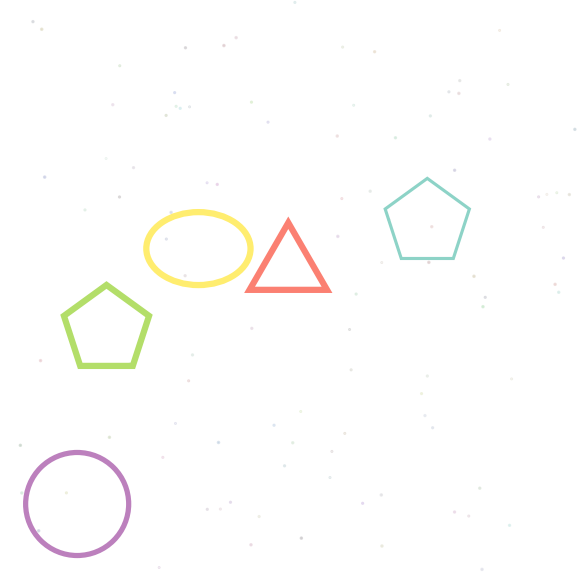[{"shape": "pentagon", "thickness": 1.5, "radius": 0.38, "center": [0.74, 0.614]}, {"shape": "triangle", "thickness": 3, "radius": 0.39, "center": [0.499, 0.536]}, {"shape": "pentagon", "thickness": 3, "radius": 0.39, "center": [0.184, 0.428]}, {"shape": "circle", "thickness": 2.5, "radius": 0.45, "center": [0.134, 0.126]}, {"shape": "oval", "thickness": 3, "radius": 0.45, "center": [0.344, 0.569]}]